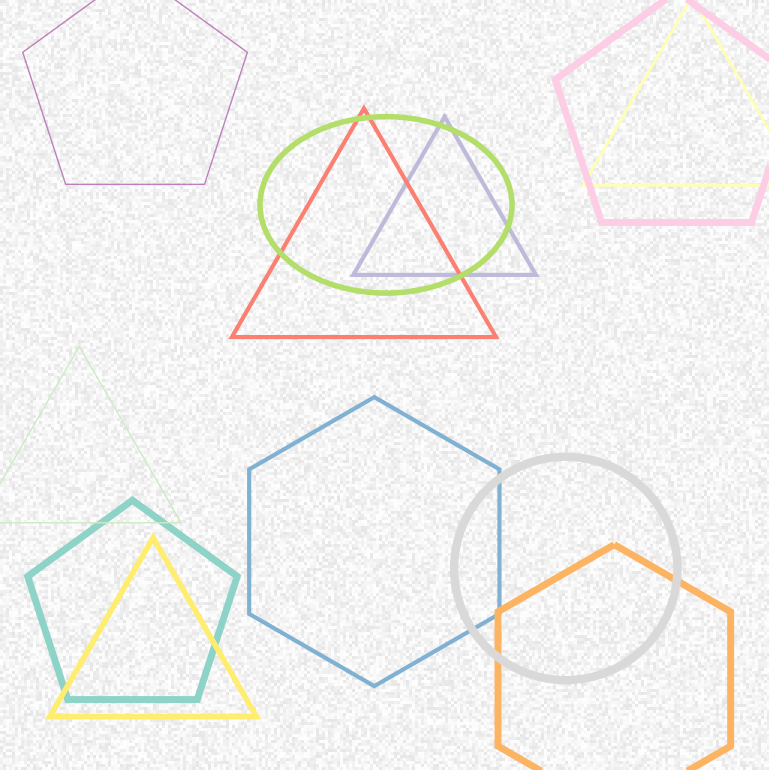[{"shape": "pentagon", "thickness": 2.5, "radius": 0.72, "center": [0.172, 0.207]}, {"shape": "triangle", "thickness": 1, "radius": 0.82, "center": [0.899, 0.841]}, {"shape": "triangle", "thickness": 1.5, "radius": 0.68, "center": [0.577, 0.711]}, {"shape": "triangle", "thickness": 1.5, "radius": 0.99, "center": [0.473, 0.661]}, {"shape": "hexagon", "thickness": 1.5, "radius": 0.94, "center": [0.486, 0.297]}, {"shape": "hexagon", "thickness": 2.5, "radius": 0.87, "center": [0.798, 0.118]}, {"shape": "oval", "thickness": 2, "radius": 0.82, "center": [0.501, 0.734]}, {"shape": "pentagon", "thickness": 2.5, "radius": 0.83, "center": [0.879, 0.845]}, {"shape": "circle", "thickness": 3, "radius": 0.73, "center": [0.735, 0.262]}, {"shape": "pentagon", "thickness": 0.5, "radius": 0.77, "center": [0.175, 0.885]}, {"shape": "triangle", "thickness": 0.5, "radius": 0.76, "center": [0.103, 0.397]}, {"shape": "triangle", "thickness": 2, "radius": 0.77, "center": [0.199, 0.147]}]